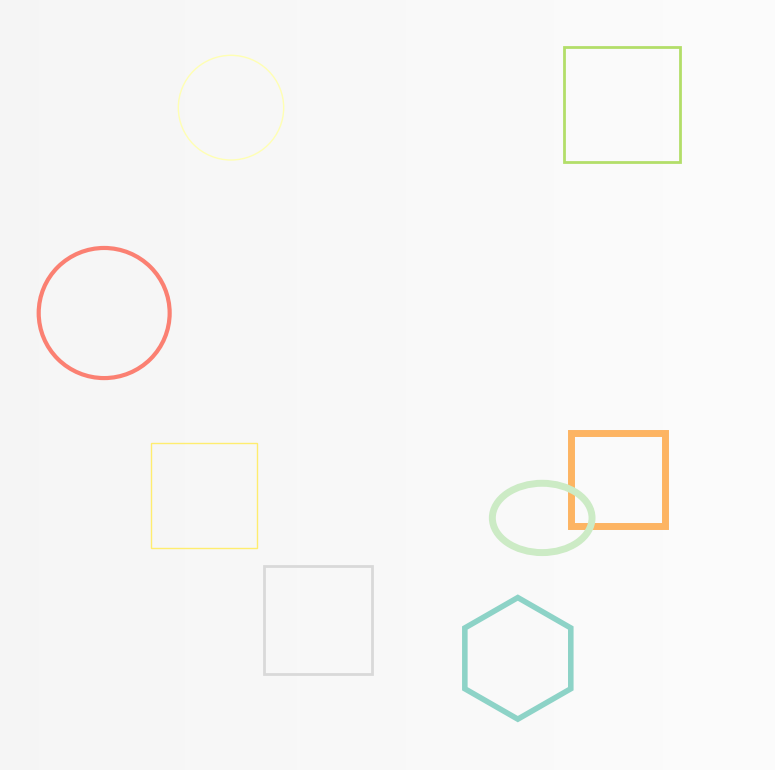[{"shape": "hexagon", "thickness": 2, "radius": 0.39, "center": [0.668, 0.145]}, {"shape": "circle", "thickness": 0.5, "radius": 0.34, "center": [0.298, 0.86]}, {"shape": "circle", "thickness": 1.5, "radius": 0.42, "center": [0.134, 0.593]}, {"shape": "square", "thickness": 2.5, "radius": 0.3, "center": [0.797, 0.377]}, {"shape": "square", "thickness": 1, "radius": 0.38, "center": [0.803, 0.864]}, {"shape": "square", "thickness": 1, "radius": 0.35, "center": [0.411, 0.195]}, {"shape": "oval", "thickness": 2.5, "radius": 0.32, "center": [0.7, 0.327]}, {"shape": "square", "thickness": 0.5, "radius": 0.34, "center": [0.263, 0.356]}]